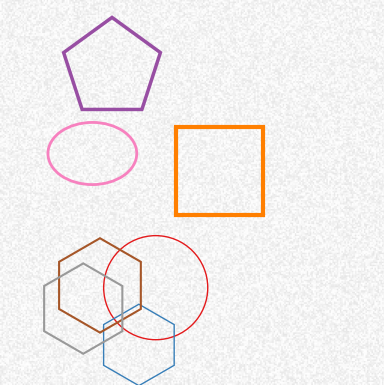[{"shape": "circle", "thickness": 1, "radius": 0.68, "center": [0.404, 0.253]}, {"shape": "hexagon", "thickness": 1, "radius": 0.53, "center": [0.361, 0.104]}, {"shape": "pentagon", "thickness": 2.5, "radius": 0.66, "center": [0.291, 0.823]}, {"shape": "square", "thickness": 3, "radius": 0.57, "center": [0.571, 0.556]}, {"shape": "hexagon", "thickness": 1.5, "radius": 0.61, "center": [0.26, 0.259]}, {"shape": "oval", "thickness": 2, "radius": 0.58, "center": [0.24, 0.601]}, {"shape": "hexagon", "thickness": 1.5, "radius": 0.59, "center": [0.216, 0.199]}]